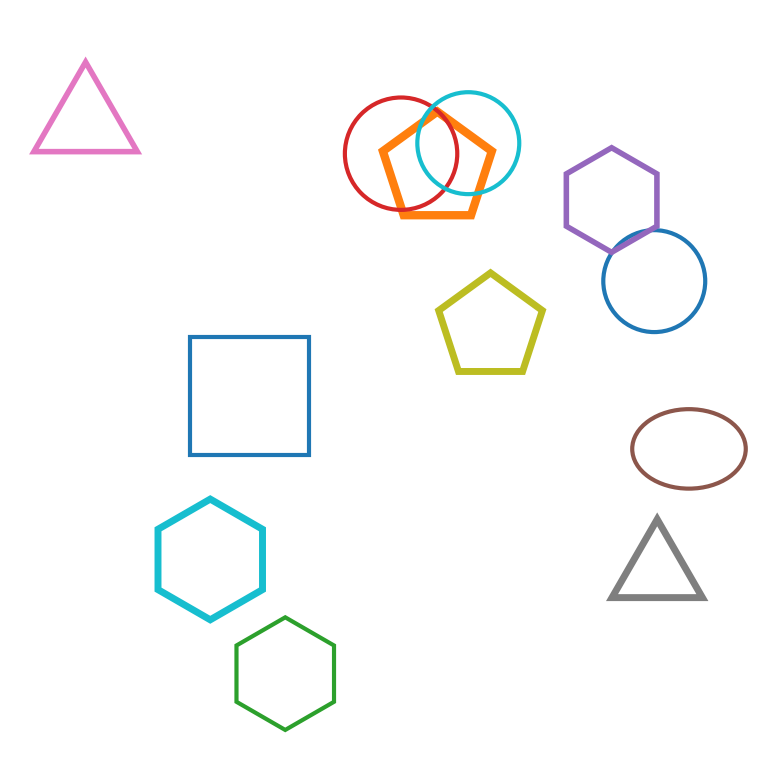[{"shape": "square", "thickness": 1.5, "radius": 0.39, "center": [0.324, 0.486]}, {"shape": "circle", "thickness": 1.5, "radius": 0.33, "center": [0.85, 0.635]}, {"shape": "pentagon", "thickness": 3, "radius": 0.37, "center": [0.568, 0.781]}, {"shape": "hexagon", "thickness": 1.5, "radius": 0.37, "center": [0.37, 0.125]}, {"shape": "circle", "thickness": 1.5, "radius": 0.36, "center": [0.521, 0.8]}, {"shape": "hexagon", "thickness": 2, "radius": 0.34, "center": [0.794, 0.74]}, {"shape": "oval", "thickness": 1.5, "radius": 0.37, "center": [0.895, 0.417]}, {"shape": "triangle", "thickness": 2, "radius": 0.39, "center": [0.111, 0.842]}, {"shape": "triangle", "thickness": 2.5, "radius": 0.34, "center": [0.854, 0.258]}, {"shape": "pentagon", "thickness": 2.5, "radius": 0.35, "center": [0.637, 0.575]}, {"shape": "hexagon", "thickness": 2.5, "radius": 0.39, "center": [0.273, 0.273]}, {"shape": "circle", "thickness": 1.5, "radius": 0.33, "center": [0.608, 0.814]}]